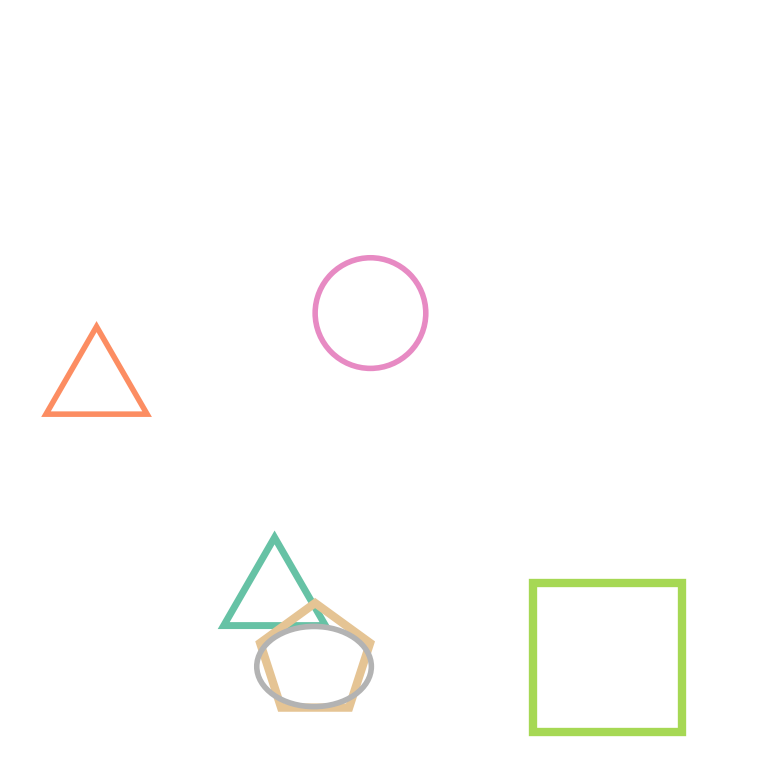[{"shape": "triangle", "thickness": 2.5, "radius": 0.38, "center": [0.357, 0.226]}, {"shape": "triangle", "thickness": 2, "radius": 0.38, "center": [0.125, 0.5]}, {"shape": "circle", "thickness": 2, "radius": 0.36, "center": [0.481, 0.593]}, {"shape": "square", "thickness": 3, "radius": 0.48, "center": [0.789, 0.146]}, {"shape": "pentagon", "thickness": 3, "radius": 0.38, "center": [0.409, 0.142]}, {"shape": "oval", "thickness": 2, "radius": 0.37, "center": [0.408, 0.134]}]